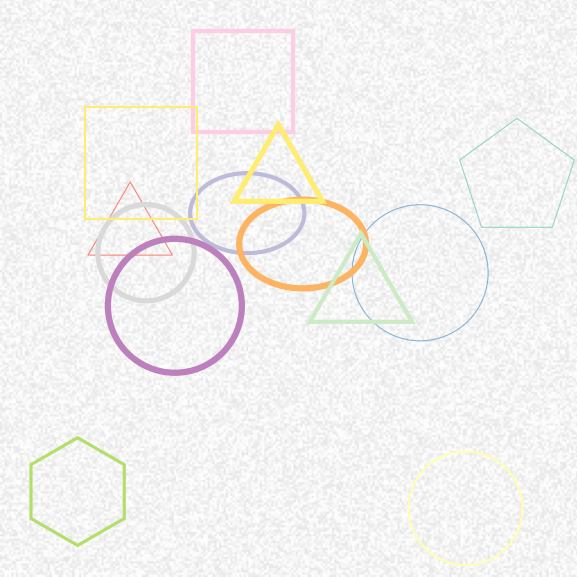[{"shape": "pentagon", "thickness": 0.5, "radius": 0.52, "center": [0.895, 0.69]}, {"shape": "circle", "thickness": 1, "radius": 0.49, "center": [0.806, 0.119]}, {"shape": "oval", "thickness": 2, "radius": 0.49, "center": [0.428, 0.63]}, {"shape": "triangle", "thickness": 0.5, "radius": 0.42, "center": [0.225, 0.6]}, {"shape": "circle", "thickness": 0.5, "radius": 0.59, "center": [0.727, 0.527]}, {"shape": "oval", "thickness": 3, "radius": 0.55, "center": [0.524, 0.577]}, {"shape": "hexagon", "thickness": 1.5, "radius": 0.47, "center": [0.134, 0.148]}, {"shape": "square", "thickness": 2, "radius": 0.44, "center": [0.421, 0.858]}, {"shape": "circle", "thickness": 2.5, "radius": 0.42, "center": [0.253, 0.562]}, {"shape": "circle", "thickness": 3, "radius": 0.58, "center": [0.303, 0.47]}, {"shape": "triangle", "thickness": 2, "radius": 0.51, "center": [0.625, 0.493]}, {"shape": "square", "thickness": 1, "radius": 0.49, "center": [0.244, 0.717]}, {"shape": "triangle", "thickness": 2.5, "radius": 0.44, "center": [0.482, 0.695]}]